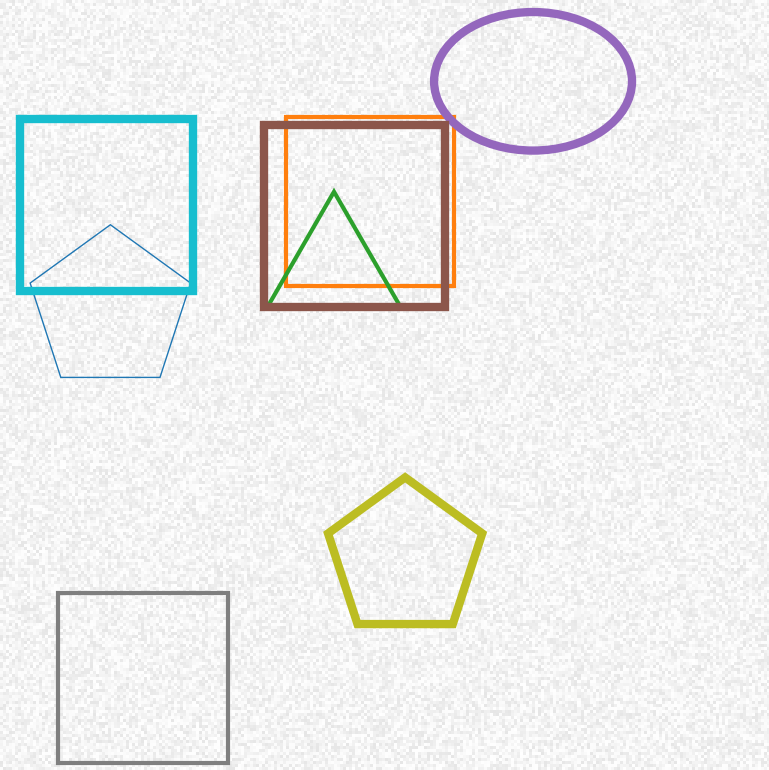[{"shape": "pentagon", "thickness": 0.5, "radius": 0.55, "center": [0.143, 0.599]}, {"shape": "square", "thickness": 1.5, "radius": 0.55, "center": [0.481, 0.738]}, {"shape": "triangle", "thickness": 1.5, "radius": 0.5, "center": [0.434, 0.651]}, {"shape": "oval", "thickness": 3, "radius": 0.64, "center": [0.692, 0.894]}, {"shape": "square", "thickness": 3, "radius": 0.59, "center": [0.46, 0.72]}, {"shape": "square", "thickness": 1.5, "radius": 0.55, "center": [0.186, 0.12]}, {"shape": "pentagon", "thickness": 3, "radius": 0.53, "center": [0.526, 0.275]}, {"shape": "square", "thickness": 3, "radius": 0.56, "center": [0.139, 0.734]}]